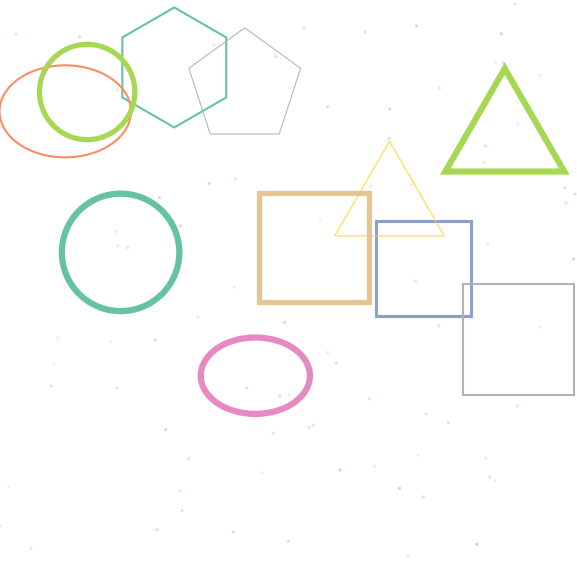[{"shape": "circle", "thickness": 3, "radius": 0.51, "center": [0.209, 0.562]}, {"shape": "hexagon", "thickness": 1, "radius": 0.52, "center": [0.302, 0.882]}, {"shape": "oval", "thickness": 1, "radius": 0.57, "center": [0.113, 0.806]}, {"shape": "square", "thickness": 1.5, "radius": 0.41, "center": [0.733, 0.534]}, {"shape": "oval", "thickness": 3, "radius": 0.47, "center": [0.442, 0.349]}, {"shape": "circle", "thickness": 2.5, "radius": 0.41, "center": [0.151, 0.84]}, {"shape": "triangle", "thickness": 3, "radius": 0.59, "center": [0.874, 0.762]}, {"shape": "triangle", "thickness": 0.5, "radius": 0.55, "center": [0.675, 0.645]}, {"shape": "square", "thickness": 2.5, "radius": 0.47, "center": [0.543, 0.57]}, {"shape": "pentagon", "thickness": 0.5, "radius": 0.51, "center": [0.424, 0.849]}, {"shape": "square", "thickness": 1, "radius": 0.48, "center": [0.899, 0.411]}]